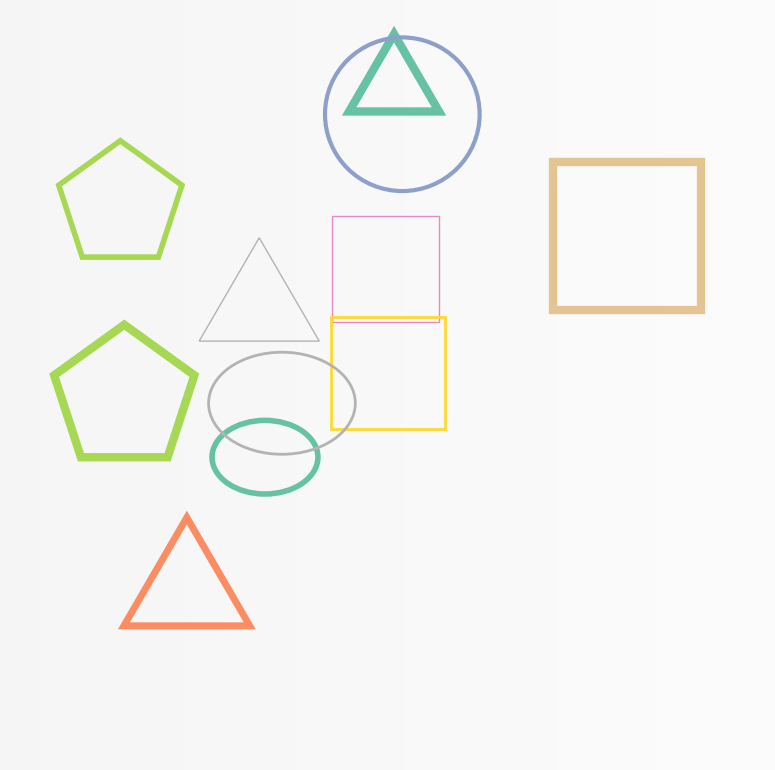[{"shape": "oval", "thickness": 2, "radius": 0.34, "center": [0.342, 0.406]}, {"shape": "triangle", "thickness": 3, "radius": 0.33, "center": [0.508, 0.889]}, {"shape": "triangle", "thickness": 2.5, "radius": 0.47, "center": [0.241, 0.234]}, {"shape": "circle", "thickness": 1.5, "radius": 0.5, "center": [0.519, 0.852]}, {"shape": "square", "thickness": 0.5, "radius": 0.35, "center": [0.498, 0.65]}, {"shape": "pentagon", "thickness": 3, "radius": 0.48, "center": [0.16, 0.483]}, {"shape": "pentagon", "thickness": 2, "radius": 0.42, "center": [0.155, 0.734]}, {"shape": "square", "thickness": 1, "radius": 0.37, "center": [0.5, 0.516]}, {"shape": "square", "thickness": 3, "radius": 0.48, "center": [0.809, 0.693]}, {"shape": "triangle", "thickness": 0.5, "radius": 0.45, "center": [0.334, 0.602]}, {"shape": "oval", "thickness": 1, "radius": 0.47, "center": [0.364, 0.476]}]